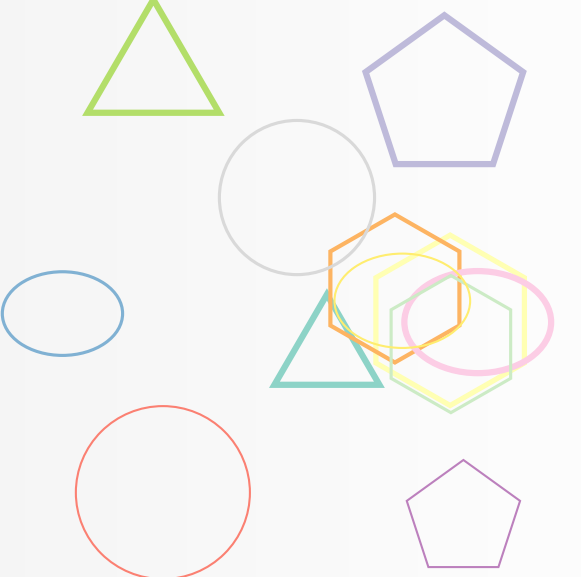[{"shape": "triangle", "thickness": 3, "radius": 0.52, "center": [0.562, 0.385]}, {"shape": "hexagon", "thickness": 2.5, "radius": 0.74, "center": [0.774, 0.444]}, {"shape": "pentagon", "thickness": 3, "radius": 0.71, "center": [0.765, 0.83]}, {"shape": "circle", "thickness": 1, "radius": 0.75, "center": [0.28, 0.146]}, {"shape": "oval", "thickness": 1.5, "radius": 0.52, "center": [0.107, 0.456]}, {"shape": "hexagon", "thickness": 2, "radius": 0.64, "center": [0.679, 0.5]}, {"shape": "triangle", "thickness": 3, "radius": 0.65, "center": [0.264, 0.869]}, {"shape": "oval", "thickness": 3, "radius": 0.63, "center": [0.822, 0.441]}, {"shape": "circle", "thickness": 1.5, "radius": 0.67, "center": [0.511, 0.657]}, {"shape": "pentagon", "thickness": 1, "radius": 0.51, "center": [0.797, 0.1]}, {"shape": "hexagon", "thickness": 1.5, "radius": 0.59, "center": [0.776, 0.403]}, {"shape": "oval", "thickness": 1, "radius": 0.58, "center": [0.692, 0.478]}]